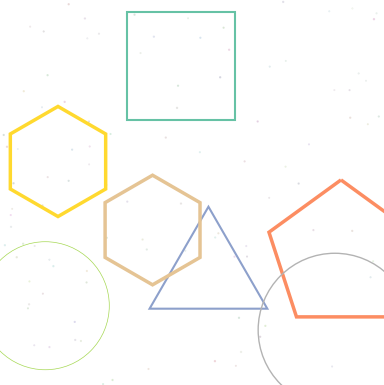[{"shape": "square", "thickness": 1.5, "radius": 0.7, "center": [0.47, 0.828]}, {"shape": "pentagon", "thickness": 2.5, "radius": 0.98, "center": [0.886, 0.336]}, {"shape": "triangle", "thickness": 1.5, "radius": 0.88, "center": [0.541, 0.286]}, {"shape": "circle", "thickness": 0.5, "radius": 0.83, "center": [0.118, 0.206]}, {"shape": "hexagon", "thickness": 2.5, "radius": 0.71, "center": [0.151, 0.581]}, {"shape": "hexagon", "thickness": 2.5, "radius": 0.71, "center": [0.396, 0.403]}, {"shape": "circle", "thickness": 1, "radius": 1.0, "center": [0.87, 0.143]}]